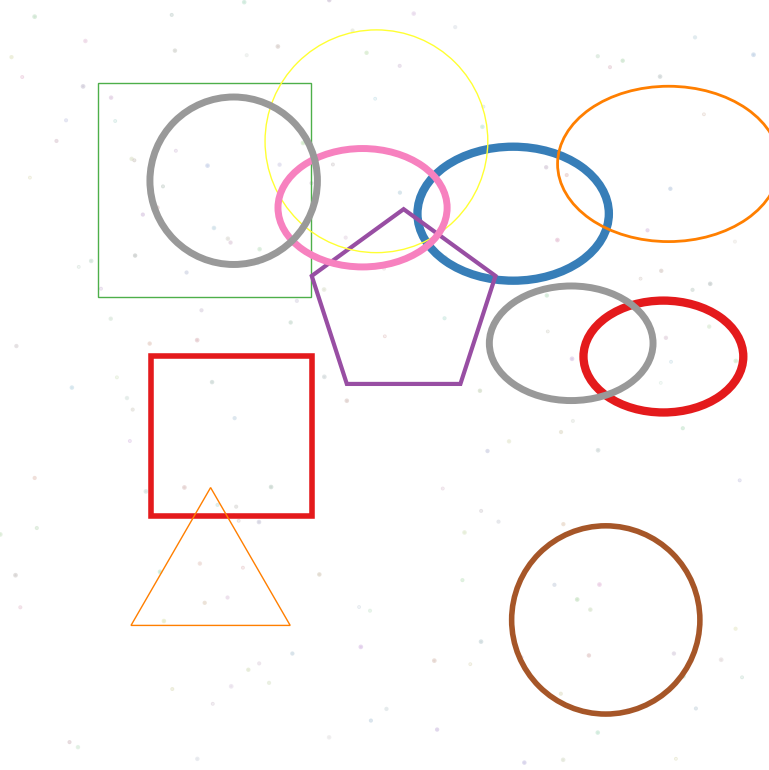[{"shape": "oval", "thickness": 3, "radius": 0.52, "center": [0.862, 0.537]}, {"shape": "square", "thickness": 2, "radius": 0.52, "center": [0.301, 0.434]}, {"shape": "oval", "thickness": 3, "radius": 0.62, "center": [0.666, 0.722]}, {"shape": "square", "thickness": 0.5, "radius": 0.69, "center": [0.266, 0.753]}, {"shape": "pentagon", "thickness": 1.5, "radius": 0.63, "center": [0.524, 0.603]}, {"shape": "triangle", "thickness": 0.5, "radius": 0.6, "center": [0.274, 0.247]}, {"shape": "oval", "thickness": 1, "radius": 0.72, "center": [0.868, 0.787]}, {"shape": "circle", "thickness": 0.5, "radius": 0.72, "center": [0.489, 0.817]}, {"shape": "circle", "thickness": 2, "radius": 0.61, "center": [0.787, 0.195]}, {"shape": "oval", "thickness": 2.5, "radius": 0.55, "center": [0.471, 0.73]}, {"shape": "circle", "thickness": 2.5, "radius": 0.54, "center": [0.303, 0.765]}, {"shape": "oval", "thickness": 2.5, "radius": 0.53, "center": [0.742, 0.554]}]